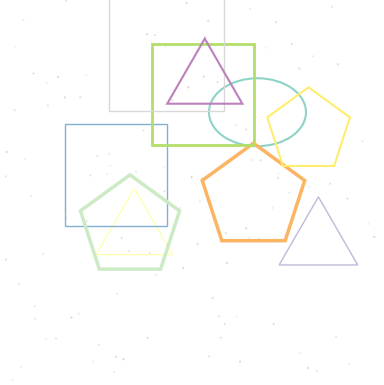[{"shape": "oval", "thickness": 1.5, "radius": 0.63, "center": [0.669, 0.709]}, {"shape": "triangle", "thickness": 1, "radius": 0.57, "center": [0.349, 0.396]}, {"shape": "triangle", "thickness": 1, "radius": 0.59, "center": [0.827, 0.371]}, {"shape": "square", "thickness": 1, "radius": 0.66, "center": [0.301, 0.544]}, {"shape": "pentagon", "thickness": 2.5, "radius": 0.7, "center": [0.658, 0.488]}, {"shape": "square", "thickness": 2, "radius": 0.66, "center": [0.528, 0.755]}, {"shape": "square", "thickness": 1, "radius": 0.74, "center": [0.433, 0.86]}, {"shape": "triangle", "thickness": 1.5, "radius": 0.56, "center": [0.532, 0.787]}, {"shape": "pentagon", "thickness": 2.5, "radius": 0.68, "center": [0.338, 0.41]}, {"shape": "pentagon", "thickness": 1.5, "radius": 0.56, "center": [0.801, 0.66]}]